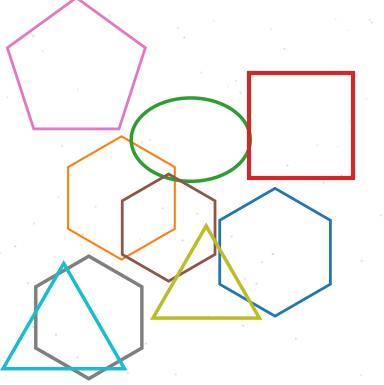[{"shape": "hexagon", "thickness": 2, "radius": 0.83, "center": [0.714, 0.345]}, {"shape": "hexagon", "thickness": 1.5, "radius": 0.8, "center": [0.315, 0.486]}, {"shape": "oval", "thickness": 2.5, "radius": 0.77, "center": [0.495, 0.637]}, {"shape": "square", "thickness": 3, "radius": 0.68, "center": [0.782, 0.673]}, {"shape": "hexagon", "thickness": 2, "radius": 0.7, "center": [0.438, 0.409]}, {"shape": "pentagon", "thickness": 2, "radius": 0.94, "center": [0.198, 0.818]}, {"shape": "hexagon", "thickness": 2.5, "radius": 0.8, "center": [0.231, 0.176]}, {"shape": "triangle", "thickness": 2.5, "radius": 0.8, "center": [0.535, 0.254]}, {"shape": "triangle", "thickness": 2.5, "radius": 0.91, "center": [0.166, 0.133]}]